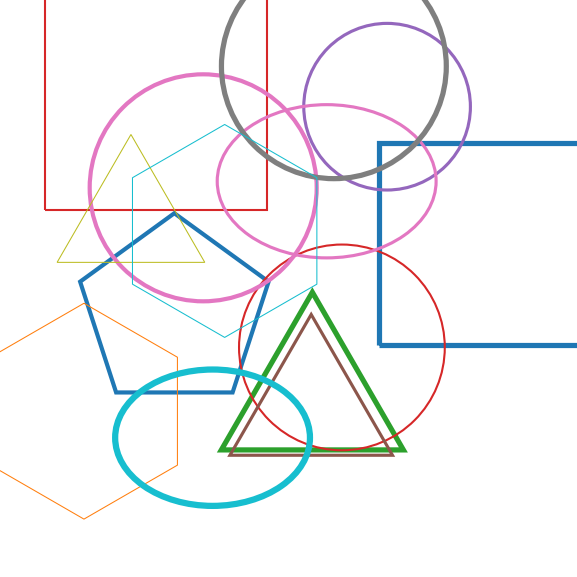[{"shape": "pentagon", "thickness": 2, "radius": 0.86, "center": [0.302, 0.458]}, {"shape": "square", "thickness": 2.5, "radius": 0.87, "center": [0.831, 0.576]}, {"shape": "hexagon", "thickness": 0.5, "radius": 0.93, "center": [0.145, 0.287]}, {"shape": "triangle", "thickness": 2.5, "radius": 0.91, "center": [0.541, 0.311]}, {"shape": "square", "thickness": 1, "radius": 0.96, "center": [0.27, 0.828]}, {"shape": "circle", "thickness": 1, "radius": 0.89, "center": [0.592, 0.398]}, {"shape": "circle", "thickness": 1.5, "radius": 0.72, "center": [0.67, 0.814]}, {"shape": "triangle", "thickness": 1.5, "radius": 0.81, "center": [0.539, 0.292]}, {"shape": "circle", "thickness": 2, "radius": 0.98, "center": [0.352, 0.674]}, {"shape": "oval", "thickness": 1.5, "radius": 0.95, "center": [0.566, 0.685]}, {"shape": "circle", "thickness": 2.5, "radius": 0.97, "center": [0.578, 0.884]}, {"shape": "triangle", "thickness": 0.5, "radius": 0.74, "center": [0.227, 0.619]}, {"shape": "oval", "thickness": 3, "radius": 0.84, "center": [0.368, 0.241]}, {"shape": "hexagon", "thickness": 0.5, "radius": 0.92, "center": [0.389, 0.599]}]